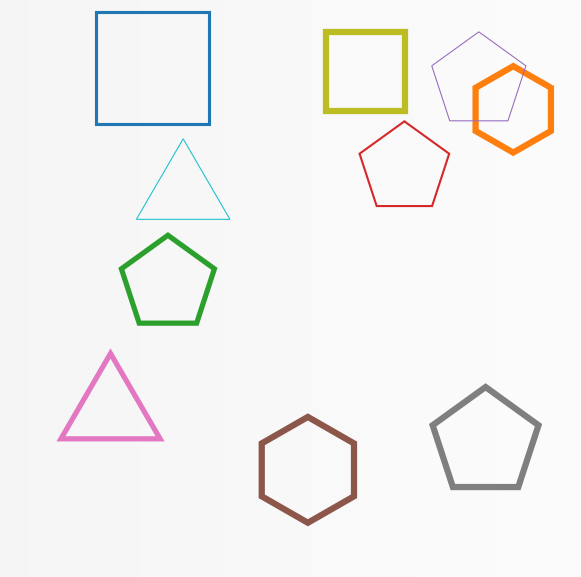[{"shape": "square", "thickness": 1.5, "radius": 0.48, "center": [0.262, 0.882]}, {"shape": "hexagon", "thickness": 3, "radius": 0.37, "center": [0.883, 0.81]}, {"shape": "pentagon", "thickness": 2.5, "radius": 0.42, "center": [0.289, 0.508]}, {"shape": "pentagon", "thickness": 1, "radius": 0.41, "center": [0.696, 0.708]}, {"shape": "pentagon", "thickness": 0.5, "radius": 0.43, "center": [0.824, 0.859]}, {"shape": "hexagon", "thickness": 3, "radius": 0.46, "center": [0.53, 0.186]}, {"shape": "triangle", "thickness": 2.5, "radius": 0.49, "center": [0.19, 0.289]}, {"shape": "pentagon", "thickness": 3, "radius": 0.48, "center": [0.835, 0.233]}, {"shape": "square", "thickness": 3, "radius": 0.34, "center": [0.629, 0.875]}, {"shape": "triangle", "thickness": 0.5, "radius": 0.46, "center": [0.315, 0.666]}]